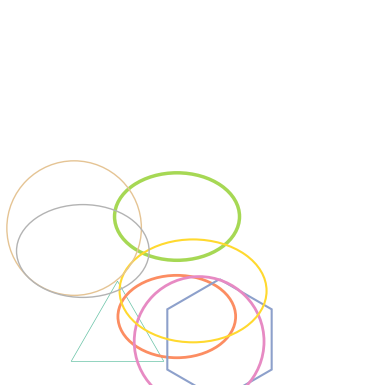[{"shape": "triangle", "thickness": 0.5, "radius": 0.69, "center": [0.305, 0.131]}, {"shape": "oval", "thickness": 2, "radius": 0.76, "center": [0.459, 0.178]}, {"shape": "hexagon", "thickness": 1.5, "radius": 0.78, "center": [0.57, 0.118]}, {"shape": "circle", "thickness": 2, "radius": 0.84, "center": [0.517, 0.113]}, {"shape": "oval", "thickness": 2.5, "radius": 0.81, "center": [0.46, 0.438]}, {"shape": "oval", "thickness": 1.5, "radius": 0.95, "center": [0.501, 0.244]}, {"shape": "circle", "thickness": 1, "radius": 0.87, "center": [0.193, 0.408]}, {"shape": "oval", "thickness": 1, "radius": 0.86, "center": [0.215, 0.348]}]